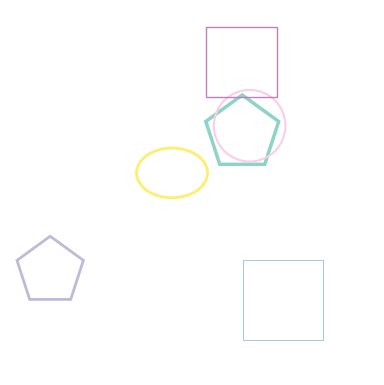[{"shape": "pentagon", "thickness": 2.5, "radius": 0.5, "center": [0.629, 0.654]}, {"shape": "pentagon", "thickness": 2, "radius": 0.45, "center": [0.13, 0.296]}, {"shape": "square", "thickness": 0.5, "radius": 0.52, "center": [0.734, 0.22]}, {"shape": "circle", "thickness": 1.5, "radius": 0.46, "center": [0.648, 0.673]}, {"shape": "square", "thickness": 1, "radius": 0.46, "center": [0.628, 0.839]}, {"shape": "oval", "thickness": 2, "radius": 0.46, "center": [0.447, 0.551]}]